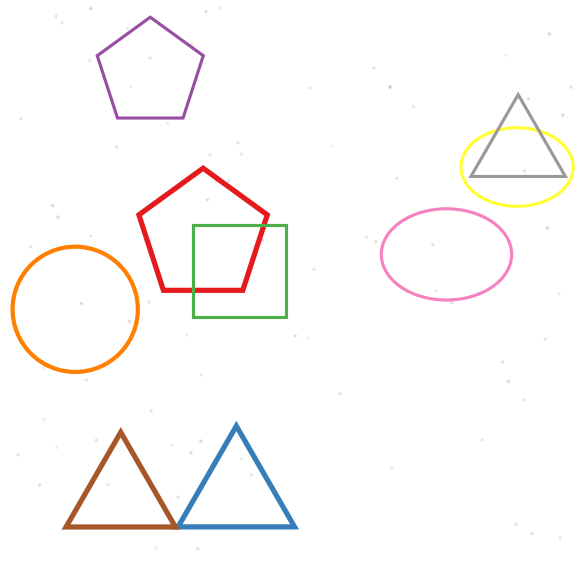[{"shape": "pentagon", "thickness": 2.5, "radius": 0.58, "center": [0.352, 0.591]}, {"shape": "triangle", "thickness": 2.5, "radius": 0.58, "center": [0.409, 0.145]}, {"shape": "square", "thickness": 1.5, "radius": 0.4, "center": [0.415, 0.53]}, {"shape": "pentagon", "thickness": 1.5, "radius": 0.48, "center": [0.26, 0.873]}, {"shape": "circle", "thickness": 2, "radius": 0.54, "center": [0.13, 0.464]}, {"shape": "oval", "thickness": 1.5, "radius": 0.49, "center": [0.895, 0.71]}, {"shape": "triangle", "thickness": 2.5, "radius": 0.55, "center": [0.209, 0.141]}, {"shape": "oval", "thickness": 1.5, "radius": 0.56, "center": [0.773, 0.559]}, {"shape": "triangle", "thickness": 1.5, "radius": 0.47, "center": [0.897, 0.741]}]